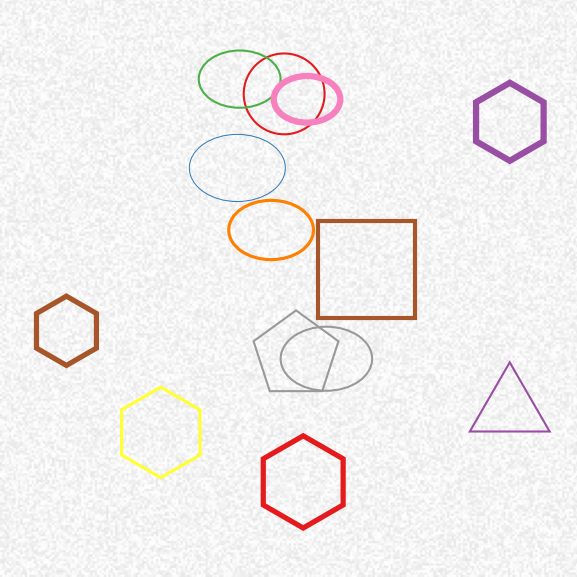[{"shape": "hexagon", "thickness": 2.5, "radius": 0.4, "center": [0.525, 0.165]}, {"shape": "circle", "thickness": 1, "radius": 0.35, "center": [0.492, 0.837]}, {"shape": "oval", "thickness": 0.5, "radius": 0.42, "center": [0.411, 0.708]}, {"shape": "oval", "thickness": 1, "radius": 0.35, "center": [0.415, 0.862]}, {"shape": "triangle", "thickness": 1, "radius": 0.4, "center": [0.883, 0.292]}, {"shape": "hexagon", "thickness": 3, "radius": 0.34, "center": [0.883, 0.788]}, {"shape": "oval", "thickness": 1.5, "radius": 0.37, "center": [0.469, 0.601]}, {"shape": "hexagon", "thickness": 1.5, "radius": 0.39, "center": [0.278, 0.25]}, {"shape": "hexagon", "thickness": 2.5, "radius": 0.3, "center": [0.115, 0.426]}, {"shape": "square", "thickness": 2, "radius": 0.42, "center": [0.635, 0.532]}, {"shape": "oval", "thickness": 3, "radius": 0.29, "center": [0.532, 0.827]}, {"shape": "oval", "thickness": 1, "radius": 0.4, "center": [0.565, 0.378]}, {"shape": "pentagon", "thickness": 1, "radius": 0.39, "center": [0.513, 0.384]}]